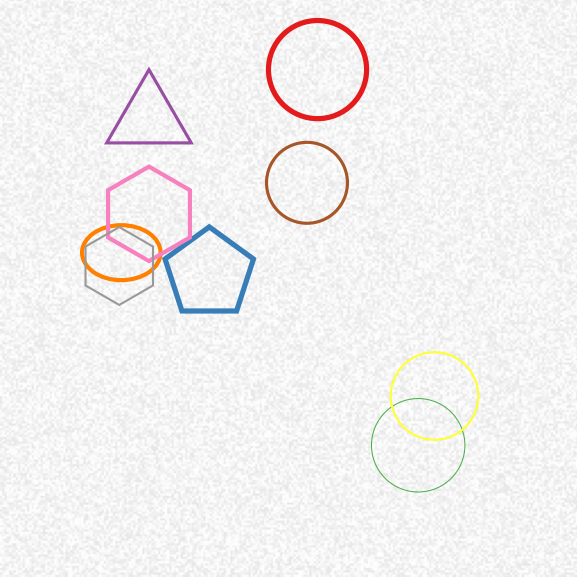[{"shape": "circle", "thickness": 2.5, "radius": 0.42, "center": [0.55, 0.879]}, {"shape": "pentagon", "thickness": 2.5, "radius": 0.4, "center": [0.362, 0.526]}, {"shape": "circle", "thickness": 0.5, "radius": 0.4, "center": [0.724, 0.228]}, {"shape": "triangle", "thickness": 1.5, "radius": 0.42, "center": [0.258, 0.794]}, {"shape": "oval", "thickness": 2, "radius": 0.34, "center": [0.21, 0.562]}, {"shape": "circle", "thickness": 1, "radius": 0.38, "center": [0.752, 0.313]}, {"shape": "circle", "thickness": 1.5, "radius": 0.35, "center": [0.532, 0.683]}, {"shape": "hexagon", "thickness": 2, "radius": 0.41, "center": [0.258, 0.629]}, {"shape": "hexagon", "thickness": 1, "radius": 0.34, "center": [0.207, 0.539]}]